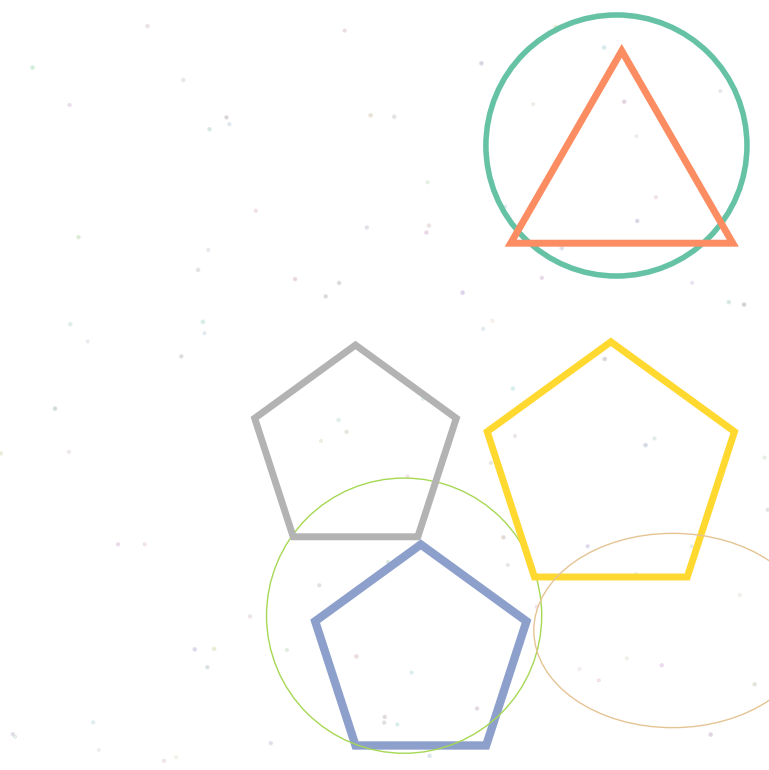[{"shape": "circle", "thickness": 2, "radius": 0.85, "center": [0.801, 0.811]}, {"shape": "triangle", "thickness": 2.5, "radius": 0.83, "center": [0.807, 0.767]}, {"shape": "pentagon", "thickness": 3, "radius": 0.72, "center": [0.547, 0.149]}, {"shape": "circle", "thickness": 0.5, "radius": 0.89, "center": [0.525, 0.2]}, {"shape": "pentagon", "thickness": 2.5, "radius": 0.84, "center": [0.793, 0.387]}, {"shape": "oval", "thickness": 0.5, "radius": 0.9, "center": [0.873, 0.181]}, {"shape": "pentagon", "thickness": 2.5, "radius": 0.69, "center": [0.462, 0.414]}]